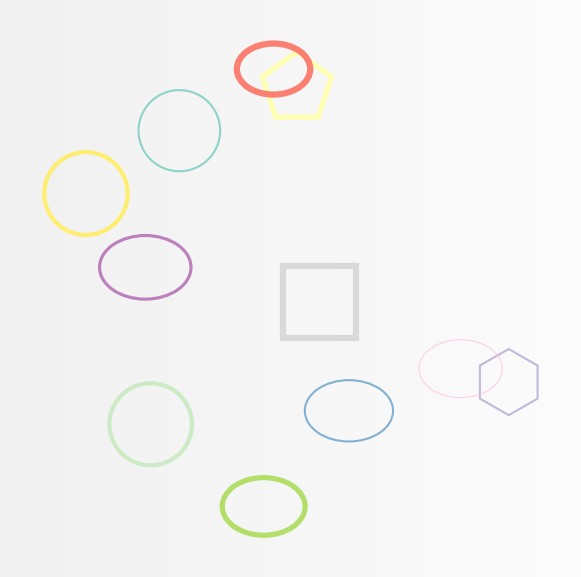[{"shape": "circle", "thickness": 1, "radius": 0.35, "center": [0.309, 0.773]}, {"shape": "pentagon", "thickness": 2.5, "radius": 0.31, "center": [0.511, 0.847]}, {"shape": "hexagon", "thickness": 1, "radius": 0.29, "center": [0.875, 0.338]}, {"shape": "oval", "thickness": 3, "radius": 0.32, "center": [0.471, 0.88]}, {"shape": "oval", "thickness": 1, "radius": 0.38, "center": [0.6, 0.288]}, {"shape": "oval", "thickness": 2.5, "radius": 0.36, "center": [0.454, 0.122]}, {"shape": "oval", "thickness": 0.5, "radius": 0.36, "center": [0.793, 0.361]}, {"shape": "square", "thickness": 3, "radius": 0.31, "center": [0.55, 0.477]}, {"shape": "oval", "thickness": 1.5, "radius": 0.39, "center": [0.25, 0.536]}, {"shape": "circle", "thickness": 2, "radius": 0.36, "center": [0.259, 0.264]}, {"shape": "circle", "thickness": 2, "radius": 0.36, "center": [0.148, 0.664]}]